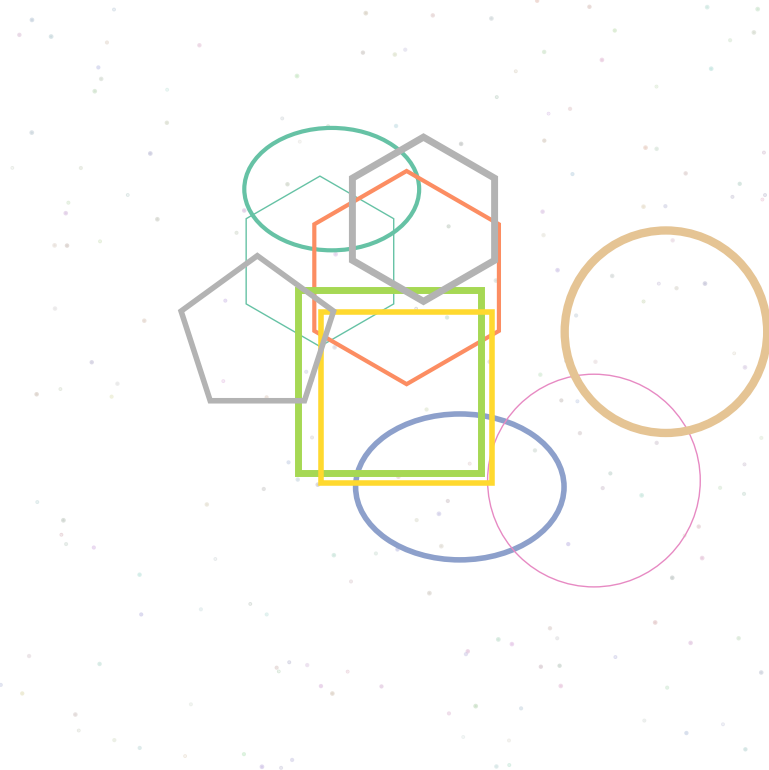[{"shape": "hexagon", "thickness": 0.5, "radius": 0.55, "center": [0.416, 0.661]}, {"shape": "oval", "thickness": 1.5, "radius": 0.57, "center": [0.431, 0.754]}, {"shape": "hexagon", "thickness": 1.5, "radius": 0.69, "center": [0.528, 0.64]}, {"shape": "oval", "thickness": 2, "radius": 0.68, "center": [0.597, 0.368]}, {"shape": "circle", "thickness": 0.5, "radius": 0.69, "center": [0.771, 0.376]}, {"shape": "square", "thickness": 2.5, "radius": 0.6, "center": [0.506, 0.505]}, {"shape": "square", "thickness": 2, "radius": 0.55, "center": [0.528, 0.484]}, {"shape": "circle", "thickness": 3, "radius": 0.66, "center": [0.865, 0.569]}, {"shape": "hexagon", "thickness": 2.5, "radius": 0.53, "center": [0.55, 0.715]}, {"shape": "pentagon", "thickness": 2, "radius": 0.52, "center": [0.334, 0.564]}]